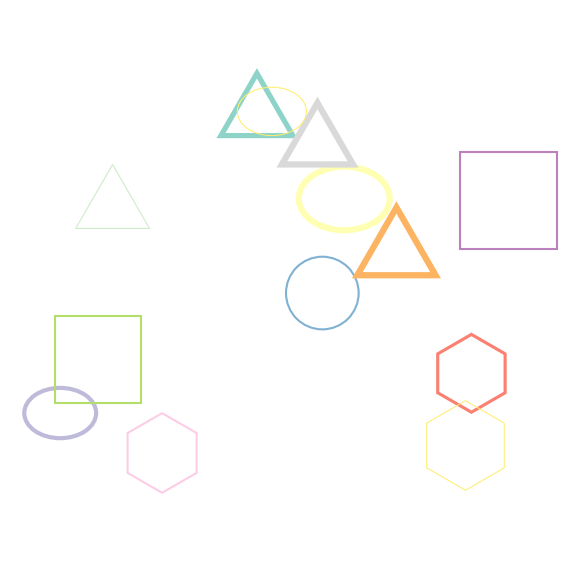[{"shape": "triangle", "thickness": 2.5, "radius": 0.36, "center": [0.445, 0.8]}, {"shape": "oval", "thickness": 3, "radius": 0.39, "center": [0.596, 0.656]}, {"shape": "oval", "thickness": 2, "radius": 0.31, "center": [0.104, 0.284]}, {"shape": "hexagon", "thickness": 1.5, "radius": 0.34, "center": [0.816, 0.353]}, {"shape": "circle", "thickness": 1, "radius": 0.31, "center": [0.558, 0.492]}, {"shape": "triangle", "thickness": 3, "radius": 0.39, "center": [0.686, 0.562]}, {"shape": "square", "thickness": 1, "radius": 0.37, "center": [0.169, 0.377]}, {"shape": "hexagon", "thickness": 1, "radius": 0.34, "center": [0.281, 0.215]}, {"shape": "triangle", "thickness": 3, "radius": 0.36, "center": [0.55, 0.75]}, {"shape": "square", "thickness": 1, "radius": 0.42, "center": [0.881, 0.652]}, {"shape": "triangle", "thickness": 0.5, "radius": 0.37, "center": [0.195, 0.64]}, {"shape": "hexagon", "thickness": 0.5, "radius": 0.39, "center": [0.806, 0.228]}, {"shape": "oval", "thickness": 0.5, "radius": 0.3, "center": [0.471, 0.806]}]